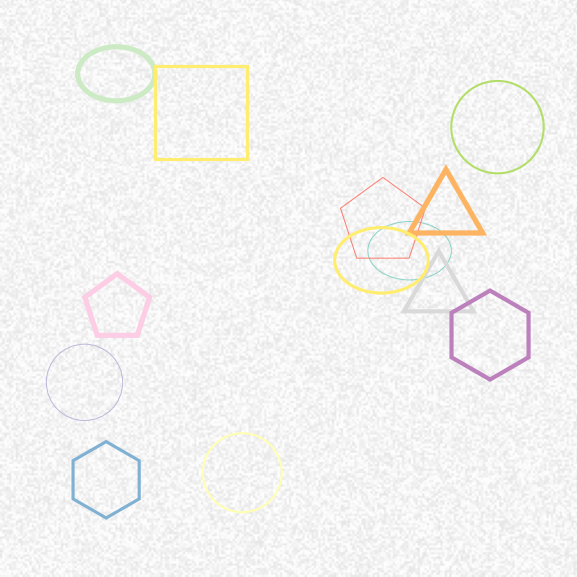[{"shape": "oval", "thickness": 0.5, "radius": 0.36, "center": [0.709, 0.565]}, {"shape": "circle", "thickness": 1, "radius": 0.34, "center": [0.42, 0.181]}, {"shape": "circle", "thickness": 0.5, "radius": 0.33, "center": [0.146, 0.337]}, {"shape": "pentagon", "thickness": 0.5, "radius": 0.39, "center": [0.663, 0.615]}, {"shape": "hexagon", "thickness": 1.5, "radius": 0.33, "center": [0.184, 0.168]}, {"shape": "triangle", "thickness": 2.5, "radius": 0.37, "center": [0.772, 0.632]}, {"shape": "circle", "thickness": 1, "radius": 0.4, "center": [0.861, 0.779]}, {"shape": "pentagon", "thickness": 2.5, "radius": 0.29, "center": [0.203, 0.466]}, {"shape": "triangle", "thickness": 2, "radius": 0.35, "center": [0.76, 0.495]}, {"shape": "hexagon", "thickness": 2, "radius": 0.39, "center": [0.849, 0.419]}, {"shape": "oval", "thickness": 2.5, "radius": 0.33, "center": [0.201, 0.871]}, {"shape": "square", "thickness": 1.5, "radius": 0.4, "center": [0.348, 0.804]}, {"shape": "oval", "thickness": 1.5, "radius": 0.41, "center": [0.661, 0.548]}]